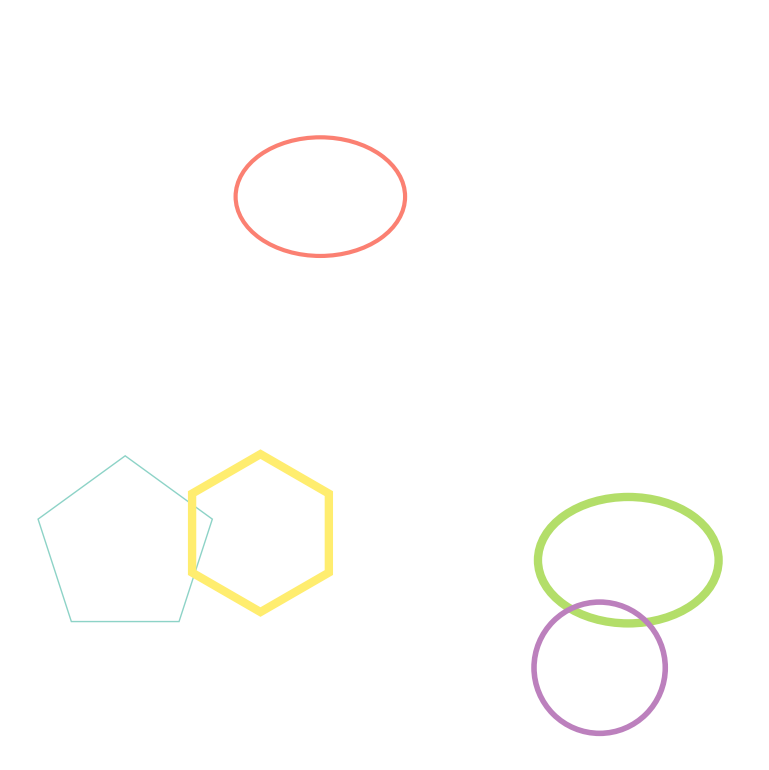[{"shape": "pentagon", "thickness": 0.5, "radius": 0.59, "center": [0.163, 0.289]}, {"shape": "oval", "thickness": 1.5, "radius": 0.55, "center": [0.416, 0.745]}, {"shape": "oval", "thickness": 3, "radius": 0.59, "center": [0.816, 0.272]}, {"shape": "circle", "thickness": 2, "radius": 0.43, "center": [0.779, 0.133]}, {"shape": "hexagon", "thickness": 3, "radius": 0.51, "center": [0.338, 0.308]}]